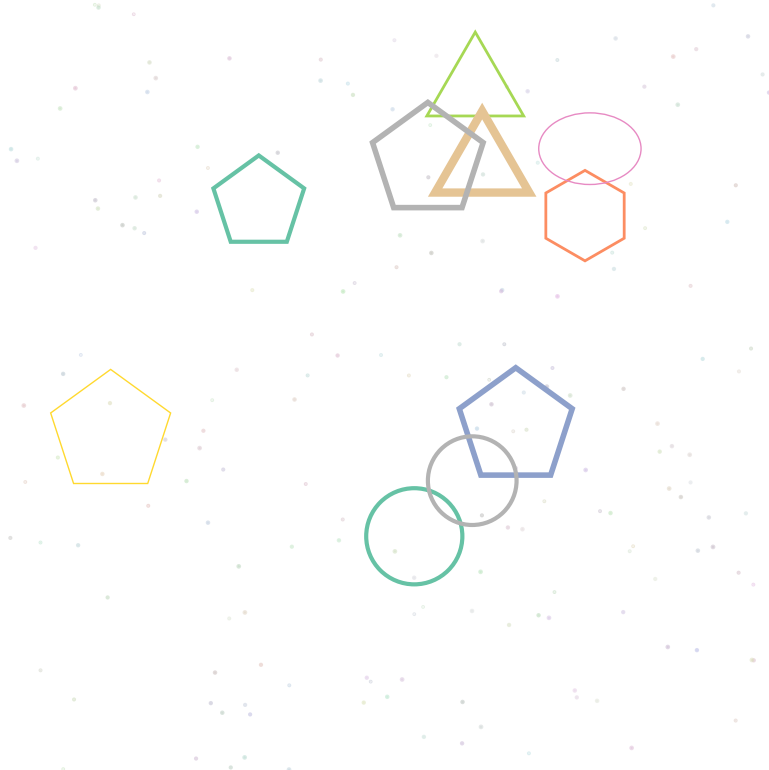[{"shape": "circle", "thickness": 1.5, "radius": 0.31, "center": [0.538, 0.304]}, {"shape": "pentagon", "thickness": 1.5, "radius": 0.31, "center": [0.336, 0.736]}, {"shape": "hexagon", "thickness": 1, "radius": 0.29, "center": [0.76, 0.72]}, {"shape": "pentagon", "thickness": 2, "radius": 0.39, "center": [0.67, 0.445]}, {"shape": "oval", "thickness": 0.5, "radius": 0.33, "center": [0.766, 0.807]}, {"shape": "triangle", "thickness": 1, "radius": 0.36, "center": [0.617, 0.886]}, {"shape": "pentagon", "thickness": 0.5, "radius": 0.41, "center": [0.144, 0.438]}, {"shape": "triangle", "thickness": 3, "radius": 0.35, "center": [0.626, 0.785]}, {"shape": "circle", "thickness": 1.5, "radius": 0.29, "center": [0.613, 0.376]}, {"shape": "pentagon", "thickness": 2, "radius": 0.38, "center": [0.556, 0.791]}]